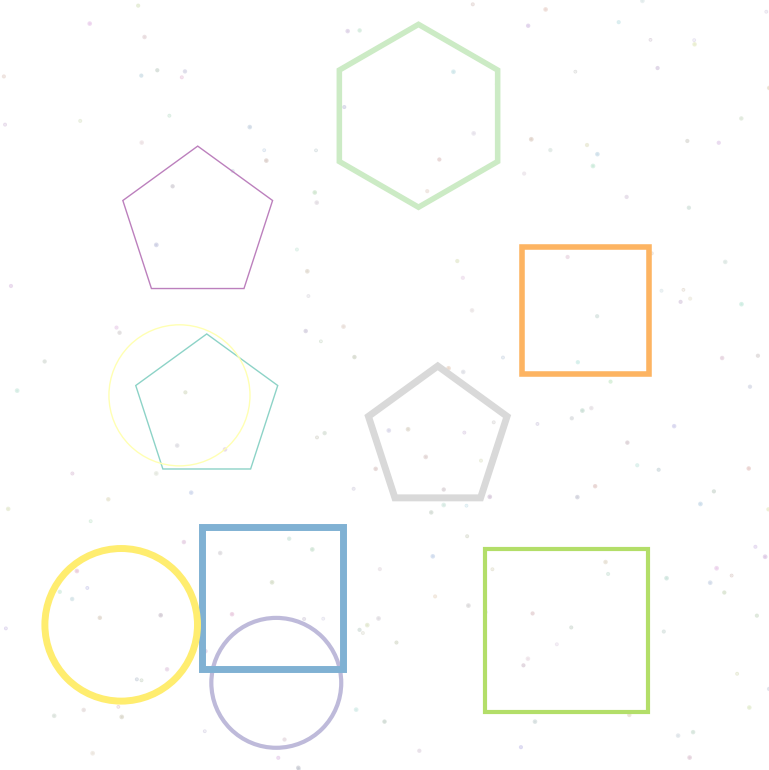[{"shape": "pentagon", "thickness": 0.5, "radius": 0.48, "center": [0.268, 0.469]}, {"shape": "circle", "thickness": 0.5, "radius": 0.46, "center": [0.233, 0.487]}, {"shape": "circle", "thickness": 1.5, "radius": 0.42, "center": [0.359, 0.113]}, {"shape": "square", "thickness": 2.5, "radius": 0.46, "center": [0.354, 0.224]}, {"shape": "square", "thickness": 2, "radius": 0.41, "center": [0.761, 0.596]}, {"shape": "square", "thickness": 1.5, "radius": 0.53, "center": [0.735, 0.181]}, {"shape": "pentagon", "thickness": 2.5, "radius": 0.47, "center": [0.569, 0.43]}, {"shape": "pentagon", "thickness": 0.5, "radius": 0.51, "center": [0.257, 0.708]}, {"shape": "hexagon", "thickness": 2, "radius": 0.59, "center": [0.544, 0.85]}, {"shape": "circle", "thickness": 2.5, "radius": 0.5, "center": [0.157, 0.189]}]